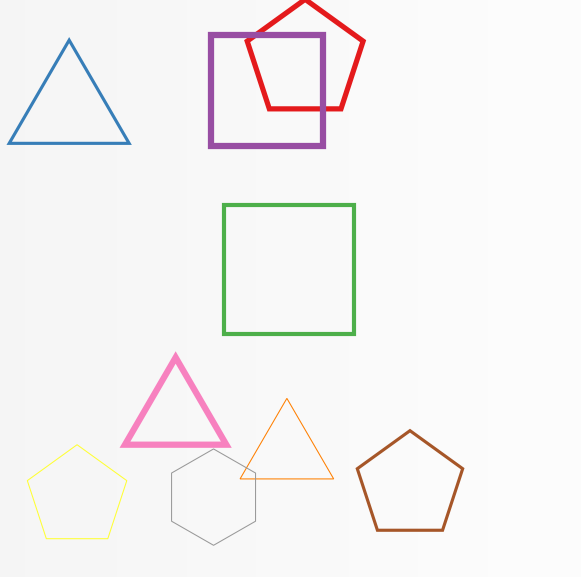[{"shape": "pentagon", "thickness": 2.5, "radius": 0.52, "center": [0.525, 0.895]}, {"shape": "triangle", "thickness": 1.5, "radius": 0.6, "center": [0.119, 0.81]}, {"shape": "square", "thickness": 2, "radius": 0.56, "center": [0.497, 0.533]}, {"shape": "square", "thickness": 3, "radius": 0.48, "center": [0.459, 0.843]}, {"shape": "triangle", "thickness": 0.5, "radius": 0.47, "center": [0.494, 0.216]}, {"shape": "pentagon", "thickness": 0.5, "radius": 0.45, "center": [0.133, 0.139]}, {"shape": "pentagon", "thickness": 1.5, "radius": 0.48, "center": [0.705, 0.158]}, {"shape": "triangle", "thickness": 3, "radius": 0.5, "center": [0.302, 0.279]}, {"shape": "hexagon", "thickness": 0.5, "radius": 0.42, "center": [0.367, 0.138]}]